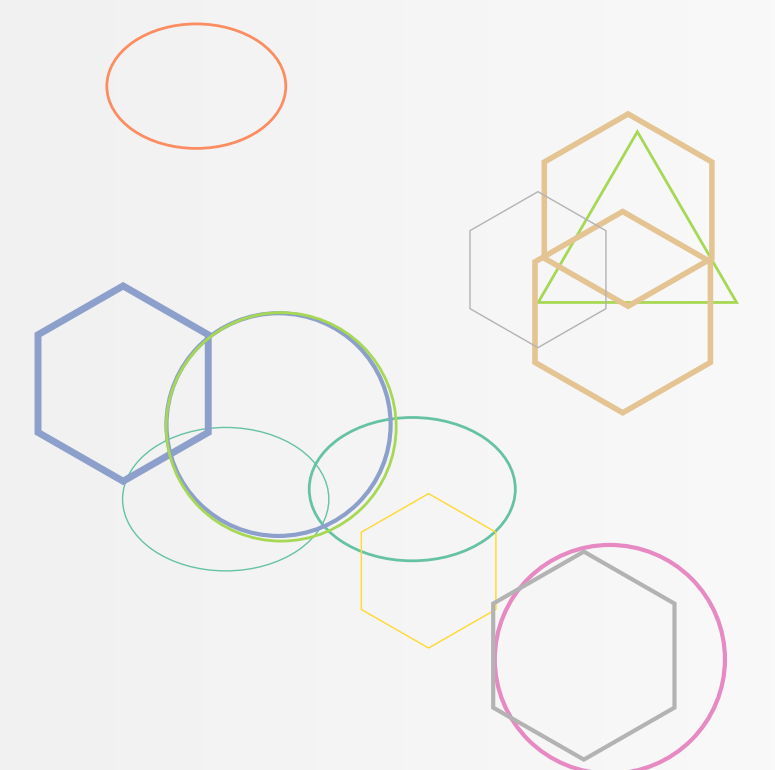[{"shape": "oval", "thickness": 0.5, "radius": 0.67, "center": [0.291, 0.352]}, {"shape": "oval", "thickness": 1, "radius": 0.66, "center": [0.532, 0.365]}, {"shape": "oval", "thickness": 1, "radius": 0.58, "center": [0.253, 0.888]}, {"shape": "circle", "thickness": 1.5, "radius": 0.72, "center": [0.359, 0.449]}, {"shape": "hexagon", "thickness": 2.5, "radius": 0.63, "center": [0.159, 0.502]}, {"shape": "circle", "thickness": 1.5, "radius": 0.74, "center": [0.787, 0.144]}, {"shape": "circle", "thickness": 1, "radius": 0.74, "center": [0.363, 0.446]}, {"shape": "triangle", "thickness": 1, "radius": 0.74, "center": [0.822, 0.681]}, {"shape": "hexagon", "thickness": 0.5, "radius": 0.5, "center": [0.553, 0.259]}, {"shape": "hexagon", "thickness": 2, "radius": 0.65, "center": [0.803, 0.595]}, {"shape": "hexagon", "thickness": 2, "radius": 0.62, "center": [0.81, 0.727]}, {"shape": "hexagon", "thickness": 0.5, "radius": 0.51, "center": [0.694, 0.65]}, {"shape": "hexagon", "thickness": 1.5, "radius": 0.68, "center": [0.753, 0.149]}]